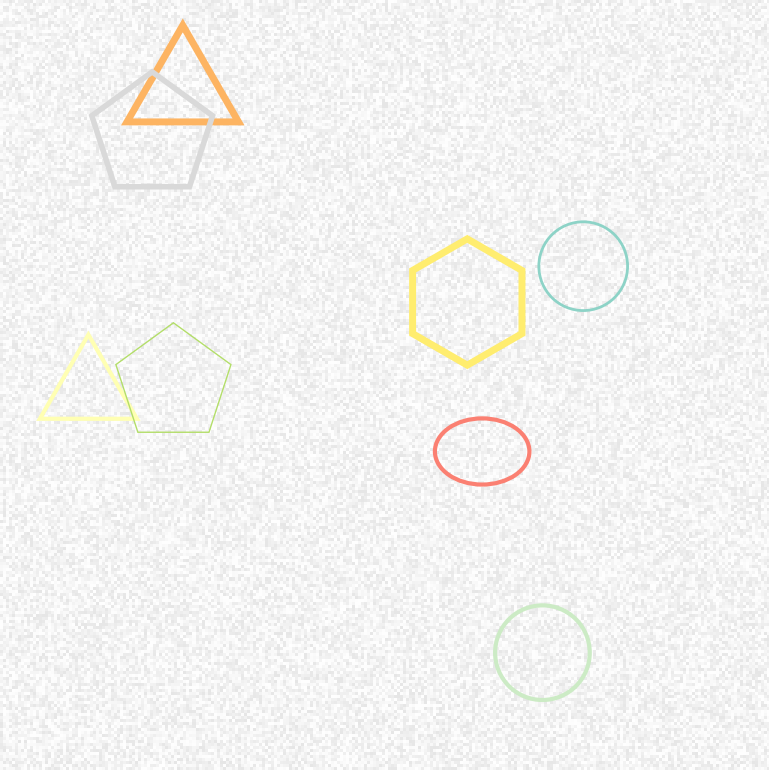[{"shape": "circle", "thickness": 1, "radius": 0.29, "center": [0.757, 0.654]}, {"shape": "triangle", "thickness": 1.5, "radius": 0.36, "center": [0.115, 0.493]}, {"shape": "oval", "thickness": 1.5, "radius": 0.31, "center": [0.626, 0.414]}, {"shape": "triangle", "thickness": 2.5, "radius": 0.42, "center": [0.237, 0.883]}, {"shape": "pentagon", "thickness": 0.5, "radius": 0.39, "center": [0.225, 0.502]}, {"shape": "pentagon", "thickness": 2, "radius": 0.41, "center": [0.198, 0.824]}, {"shape": "circle", "thickness": 1.5, "radius": 0.31, "center": [0.704, 0.152]}, {"shape": "hexagon", "thickness": 2.5, "radius": 0.41, "center": [0.607, 0.608]}]